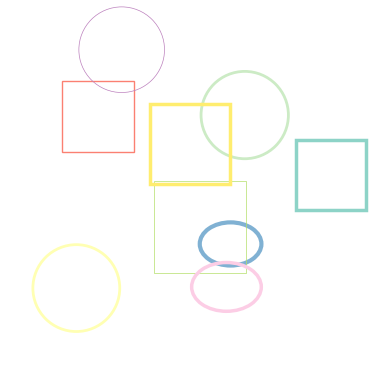[{"shape": "square", "thickness": 2.5, "radius": 0.45, "center": [0.859, 0.545]}, {"shape": "circle", "thickness": 2, "radius": 0.56, "center": [0.198, 0.252]}, {"shape": "square", "thickness": 1, "radius": 0.47, "center": [0.254, 0.697]}, {"shape": "oval", "thickness": 3, "radius": 0.4, "center": [0.599, 0.366]}, {"shape": "square", "thickness": 0.5, "radius": 0.59, "center": [0.519, 0.41]}, {"shape": "oval", "thickness": 2.5, "radius": 0.45, "center": [0.588, 0.255]}, {"shape": "circle", "thickness": 0.5, "radius": 0.56, "center": [0.316, 0.871]}, {"shape": "circle", "thickness": 2, "radius": 0.57, "center": [0.636, 0.701]}, {"shape": "square", "thickness": 2.5, "radius": 0.52, "center": [0.494, 0.625]}]